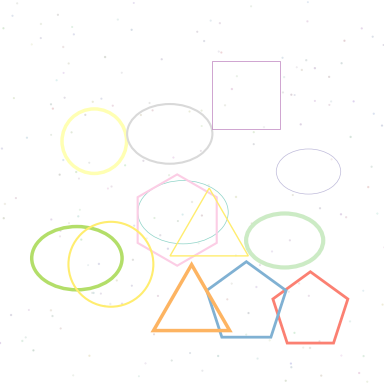[{"shape": "oval", "thickness": 0.5, "radius": 0.59, "center": [0.475, 0.449]}, {"shape": "circle", "thickness": 2.5, "radius": 0.42, "center": [0.245, 0.633]}, {"shape": "oval", "thickness": 0.5, "radius": 0.42, "center": [0.801, 0.554]}, {"shape": "pentagon", "thickness": 2, "radius": 0.51, "center": [0.806, 0.192]}, {"shape": "pentagon", "thickness": 2, "radius": 0.54, "center": [0.64, 0.212]}, {"shape": "triangle", "thickness": 2.5, "radius": 0.57, "center": [0.498, 0.198]}, {"shape": "oval", "thickness": 2.5, "radius": 0.59, "center": [0.2, 0.329]}, {"shape": "hexagon", "thickness": 1.5, "radius": 0.59, "center": [0.46, 0.428]}, {"shape": "oval", "thickness": 1.5, "radius": 0.55, "center": [0.441, 0.652]}, {"shape": "square", "thickness": 0.5, "radius": 0.44, "center": [0.64, 0.754]}, {"shape": "oval", "thickness": 3, "radius": 0.5, "center": [0.739, 0.375]}, {"shape": "circle", "thickness": 1.5, "radius": 0.55, "center": [0.288, 0.314]}, {"shape": "triangle", "thickness": 1, "radius": 0.59, "center": [0.543, 0.394]}]